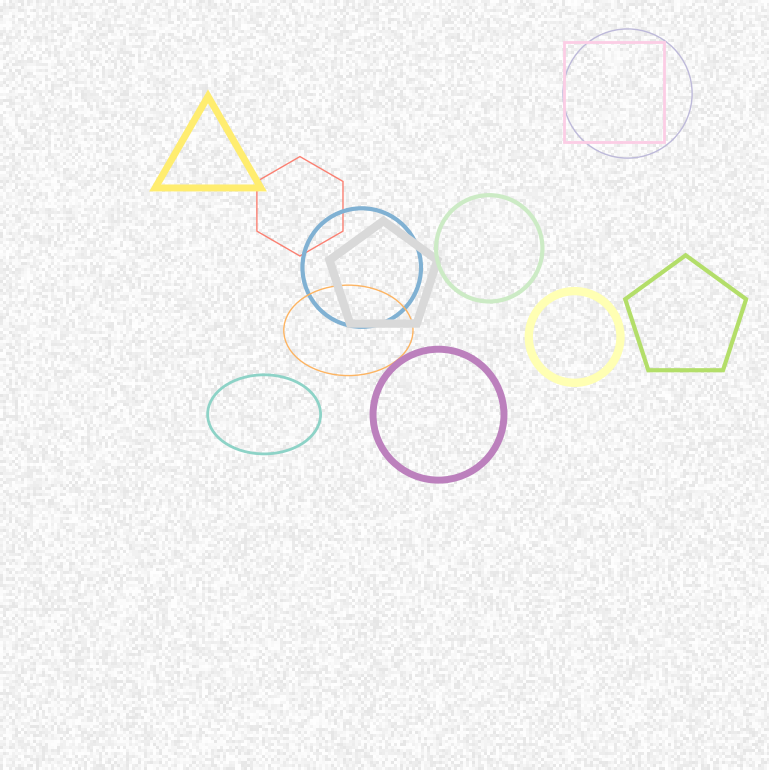[{"shape": "oval", "thickness": 1, "radius": 0.37, "center": [0.343, 0.462]}, {"shape": "circle", "thickness": 3, "radius": 0.3, "center": [0.746, 0.562]}, {"shape": "circle", "thickness": 0.5, "radius": 0.42, "center": [0.815, 0.879]}, {"shape": "hexagon", "thickness": 0.5, "radius": 0.32, "center": [0.39, 0.732]}, {"shape": "circle", "thickness": 1.5, "radius": 0.38, "center": [0.47, 0.653]}, {"shape": "oval", "thickness": 0.5, "radius": 0.42, "center": [0.452, 0.571]}, {"shape": "pentagon", "thickness": 1.5, "radius": 0.41, "center": [0.89, 0.586]}, {"shape": "square", "thickness": 1, "radius": 0.32, "center": [0.798, 0.881]}, {"shape": "pentagon", "thickness": 3, "radius": 0.37, "center": [0.498, 0.639]}, {"shape": "circle", "thickness": 2.5, "radius": 0.43, "center": [0.569, 0.461]}, {"shape": "circle", "thickness": 1.5, "radius": 0.35, "center": [0.635, 0.677]}, {"shape": "triangle", "thickness": 2.5, "radius": 0.4, "center": [0.27, 0.796]}]